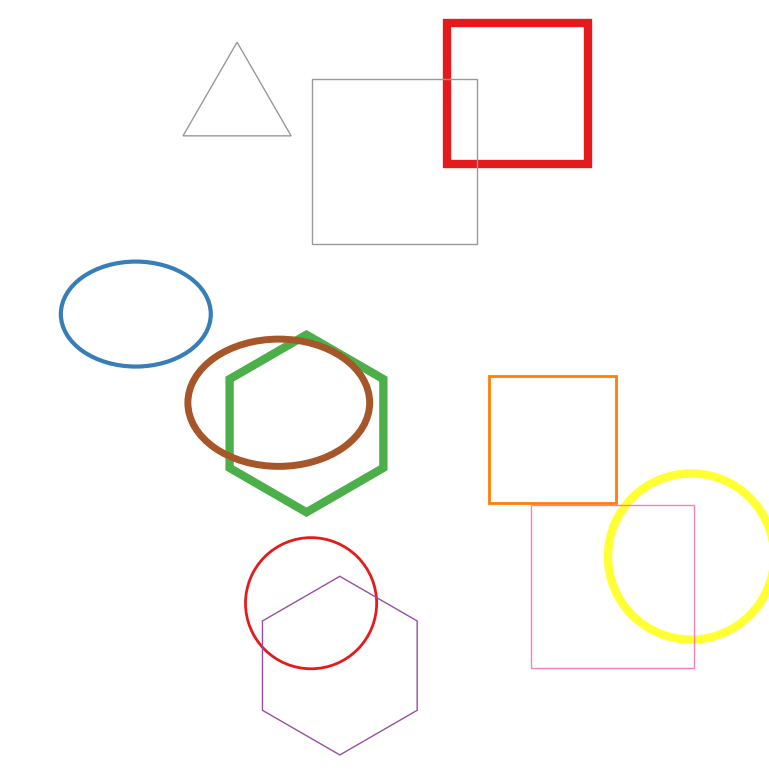[{"shape": "square", "thickness": 3, "radius": 0.46, "center": [0.672, 0.879]}, {"shape": "circle", "thickness": 1, "radius": 0.43, "center": [0.404, 0.217]}, {"shape": "oval", "thickness": 1.5, "radius": 0.49, "center": [0.176, 0.592]}, {"shape": "hexagon", "thickness": 3, "radius": 0.58, "center": [0.398, 0.45]}, {"shape": "hexagon", "thickness": 0.5, "radius": 0.58, "center": [0.441, 0.136]}, {"shape": "square", "thickness": 1, "radius": 0.41, "center": [0.717, 0.429]}, {"shape": "circle", "thickness": 3, "radius": 0.54, "center": [0.897, 0.277]}, {"shape": "oval", "thickness": 2.5, "radius": 0.59, "center": [0.362, 0.477]}, {"shape": "square", "thickness": 0.5, "radius": 0.53, "center": [0.796, 0.238]}, {"shape": "square", "thickness": 0.5, "radius": 0.54, "center": [0.512, 0.79]}, {"shape": "triangle", "thickness": 0.5, "radius": 0.41, "center": [0.308, 0.864]}]